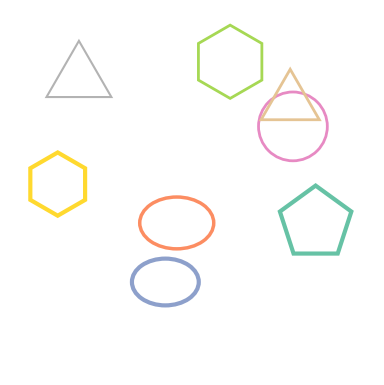[{"shape": "pentagon", "thickness": 3, "radius": 0.49, "center": [0.82, 0.42]}, {"shape": "oval", "thickness": 2.5, "radius": 0.48, "center": [0.459, 0.421]}, {"shape": "oval", "thickness": 3, "radius": 0.43, "center": [0.429, 0.268]}, {"shape": "circle", "thickness": 2, "radius": 0.45, "center": [0.761, 0.672]}, {"shape": "hexagon", "thickness": 2, "radius": 0.48, "center": [0.598, 0.84]}, {"shape": "hexagon", "thickness": 3, "radius": 0.41, "center": [0.15, 0.522]}, {"shape": "triangle", "thickness": 2, "radius": 0.44, "center": [0.754, 0.733]}, {"shape": "triangle", "thickness": 1.5, "radius": 0.49, "center": [0.205, 0.797]}]